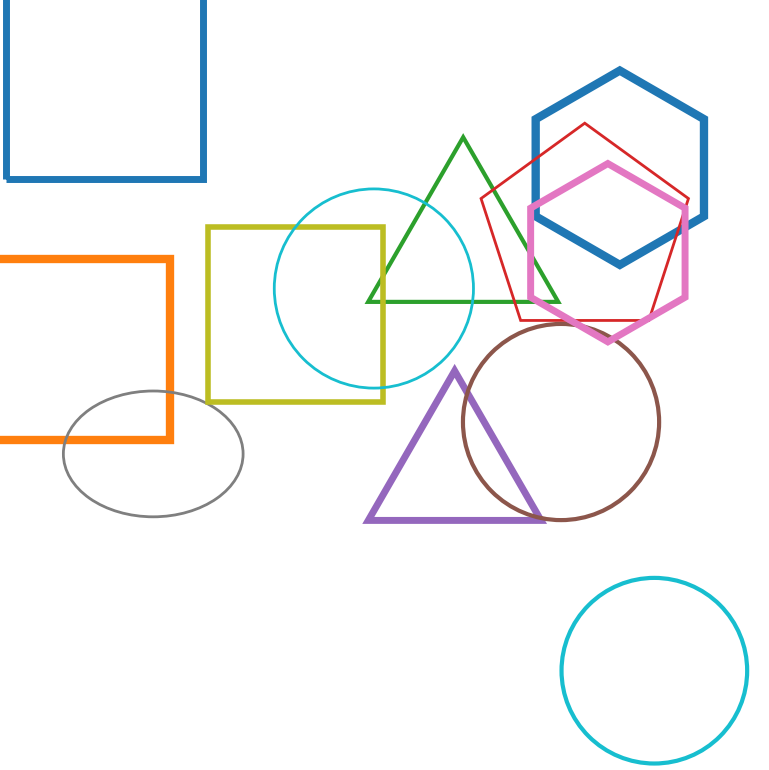[{"shape": "square", "thickness": 2.5, "radius": 0.64, "center": [0.135, 0.896]}, {"shape": "hexagon", "thickness": 3, "radius": 0.63, "center": [0.805, 0.782]}, {"shape": "square", "thickness": 3, "radius": 0.59, "center": [0.104, 0.546]}, {"shape": "triangle", "thickness": 1.5, "radius": 0.71, "center": [0.602, 0.679]}, {"shape": "pentagon", "thickness": 1, "radius": 0.71, "center": [0.759, 0.698]}, {"shape": "triangle", "thickness": 2.5, "radius": 0.65, "center": [0.59, 0.389]}, {"shape": "circle", "thickness": 1.5, "radius": 0.64, "center": [0.729, 0.452]}, {"shape": "hexagon", "thickness": 2.5, "radius": 0.58, "center": [0.789, 0.672]}, {"shape": "oval", "thickness": 1, "radius": 0.58, "center": [0.199, 0.411]}, {"shape": "square", "thickness": 2, "radius": 0.57, "center": [0.383, 0.591]}, {"shape": "circle", "thickness": 1, "radius": 0.65, "center": [0.486, 0.625]}, {"shape": "circle", "thickness": 1.5, "radius": 0.6, "center": [0.85, 0.129]}]